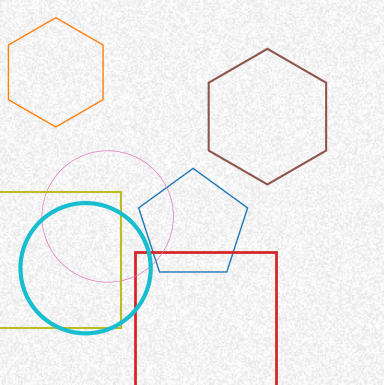[{"shape": "pentagon", "thickness": 1, "radius": 0.74, "center": [0.502, 0.414]}, {"shape": "hexagon", "thickness": 1, "radius": 0.71, "center": [0.145, 0.812]}, {"shape": "square", "thickness": 2, "radius": 0.91, "center": [0.534, 0.162]}, {"shape": "hexagon", "thickness": 1.5, "radius": 0.88, "center": [0.695, 0.697]}, {"shape": "circle", "thickness": 0.5, "radius": 0.85, "center": [0.28, 0.438]}, {"shape": "square", "thickness": 1.5, "radius": 0.88, "center": [0.14, 0.324]}, {"shape": "circle", "thickness": 3, "radius": 0.85, "center": [0.222, 0.303]}]